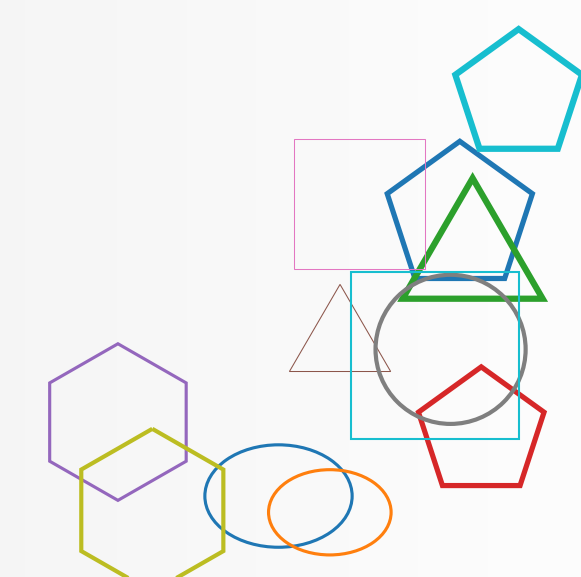[{"shape": "oval", "thickness": 1.5, "radius": 0.63, "center": [0.479, 0.14]}, {"shape": "pentagon", "thickness": 2.5, "radius": 0.66, "center": [0.791, 0.623]}, {"shape": "oval", "thickness": 1.5, "radius": 0.53, "center": [0.567, 0.112]}, {"shape": "triangle", "thickness": 3, "radius": 0.7, "center": [0.813, 0.551]}, {"shape": "pentagon", "thickness": 2.5, "radius": 0.57, "center": [0.828, 0.25]}, {"shape": "hexagon", "thickness": 1.5, "radius": 0.68, "center": [0.203, 0.268]}, {"shape": "triangle", "thickness": 0.5, "radius": 0.5, "center": [0.585, 0.406]}, {"shape": "square", "thickness": 0.5, "radius": 0.56, "center": [0.618, 0.646]}, {"shape": "circle", "thickness": 2, "radius": 0.65, "center": [0.775, 0.394]}, {"shape": "hexagon", "thickness": 2, "radius": 0.71, "center": [0.262, 0.115]}, {"shape": "pentagon", "thickness": 3, "radius": 0.57, "center": [0.892, 0.834]}, {"shape": "square", "thickness": 1, "radius": 0.72, "center": [0.748, 0.384]}]